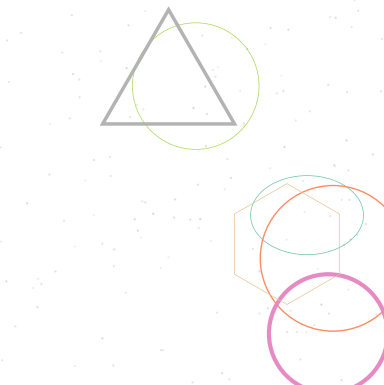[{"shape": "oval", "thickness": 0.5, "radius": 0.73, "center": [0.798, 0.441]}, {"shape": "circle", "thickness": 1, "radius": 0.95, "center": [0.865, 0.329]}, {"shape": "circle", "thickness": 3, "radius": 0.77, "center": [0.853, 0.133]}, {"shape": "circle", "thickness": 0.5, "radius": 0.82, "center": [0.508, 0.776]}, {"shape": "hexagon", "thickness": 0.5, "radius": 0.78, "center": [0.745, 0.366]}, {"shape": "triangle", "thickness": 2.5, "radius": 0.99, "center": [0.438, 0.777]}]